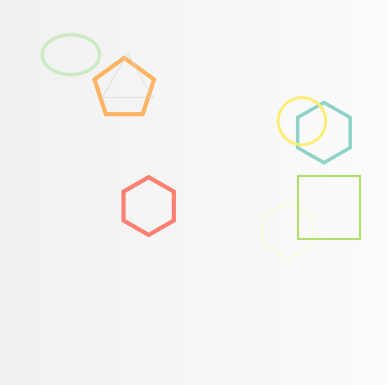[{"shape": "hexagon", "thickness": 2.5, "radius": 0.39, "center": [0.836, 0.656]}, {"shape": "hexagon", "thickness": 0.5, "radius": 0.37, "center": [0.743, 0.401]}, {"shape": "hexagon", "thickness": 3, "radius": 0.38, "center": [0.384, 0.465]}, {"shape": "pentagon", "thickness": 3, "radius": 0.4, "center": [0.321, 0.769]}, {"shape": "square", "thickness": 1.5, "radius": 0.41, "center": [0.849, 0.461]}, {"shape": "triangle", "thickness": 0.5, "radius": 0.38, "center": [0.329, 0.785]}, {"shape": "oval", "thickness": 2.5, "radius": 0.37, "center": [0.183, 0.858]}, {"shape": "circle", "thickness": 2, "radius": 0.31, "center": [0.779, 0.685]}]